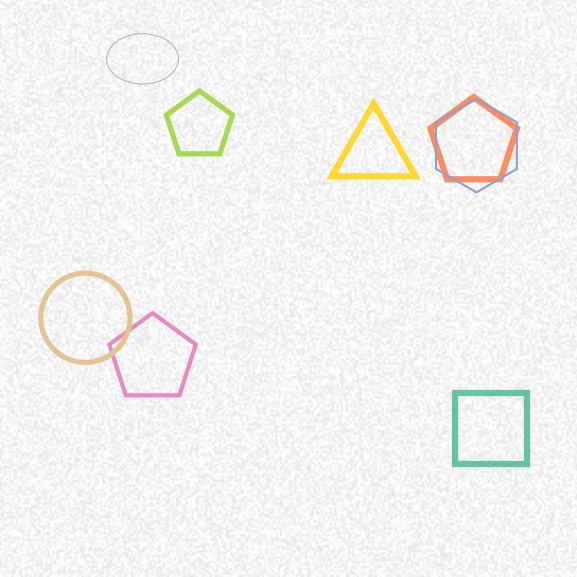[{"shape": "square", "thickness": 3, "radius": 0.31, "center": [0.85, 0.257]}, {"shape": "pentagon", "thickness": 3, "radius": 0.39, "center": [0.82, 0.752]}, {"shape": "hexagon", "thickness": 1, "radius": 0.4, "center": [0.825, 0.747]}, {"shape": "pentagon", "thickness": 2, "radius": 0.39, "center": [0.264, 0.378]}, {"shape": "pentagon", "thickness": 2.5, "radius": 0.3, "center": [0.345, 0.781]}, {"shape": "triangle", "thickness": 3, "radius": 0.42, "center": [0.647, 0.736]}, {"shape": "circle", "thickness": 2.5, "radius": 0.39, "center": [0.148, 0.449]}, {"shape": "oval", "thickness": 0.5, "radius": 0.31, "center": [0.247, 0.897]}]